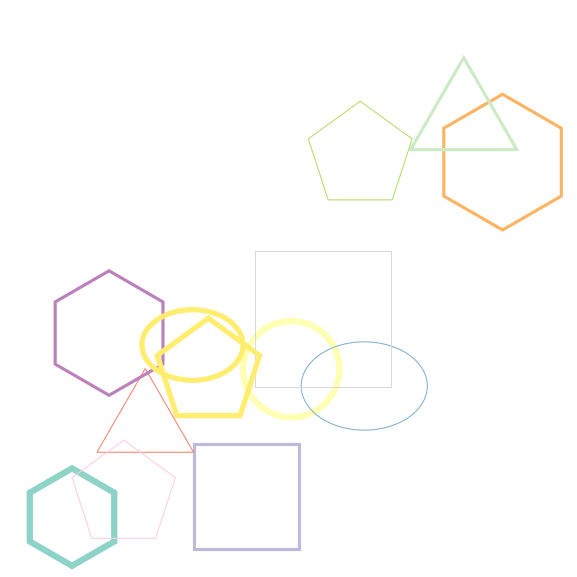[{"shape": "hexagon", "thickness": 3, "radius": 0.42, "center": [0.125, 0.104]}, {"shape": "circle", "thickness": 3, "radius": 0.42, "center": [0.504, 0.36]}, {"shape": "square", "thickness": 1.5, "radius": 0.46, "center": [0.427, 0.14]}, {"shape": "triangle", "thickness": 0.5, "radius": 0.48, "center": [0.252, 0.264]}, {"shape": "oval", "thickness": 0.5, "radius": 0.55, "center": [0.631, 0.331]}, {"shape": "hexagon", "thickness": 1.5, "radius": 0.59, "center": [0.87, 0.718]}, {"shape": "pentagon", "thickness": 0.5, "radius": 0.47, "center": [0.624, 0.729]}, {"shape": "pentagon", "thickness": 0.5, "radius": 0.47, "center": [0.214, 0.143]}, {"shape": "square", "thickness": 0.5, "radius": 0.59, "center": [0.559, 0.447]}, {"shape": "hexagon", "thickness": 1.5, "radius": 0.54, "center": [0.189, 0.422]}, {"shape": "triangle", "thickness": 1.5, "radius": 0.53, "center": [0.803, 0.793]}, {"shape": "pentagon", "thickness": 2.5, "radius": 0.47, "center": [0.361, 0.355]}, {"shape": "oval", "thickness": 2.5, "radius": 0.44, "center": [0.333, 0.402]}]